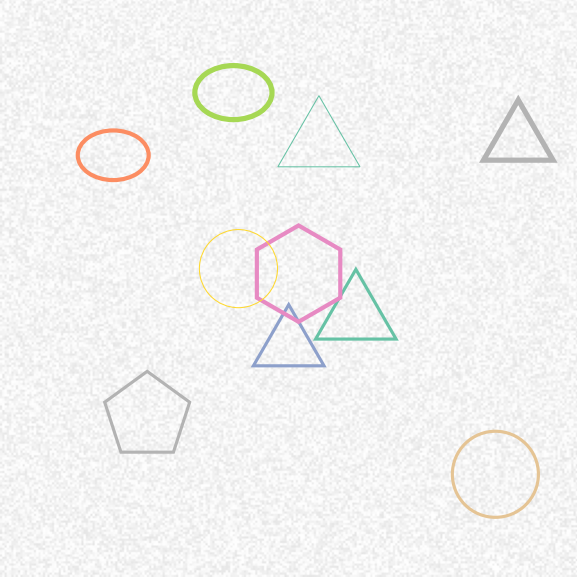[{"shape": "triangle", "thickness": 0.5, "radius": 0.41, "center": [0.552, 0.751]}, {"shape": "triangle", "thickness": 1.5, "radius": 0.4, "center": [0.616, 0.452]}, {"shape": "oval", "thickness": 2, "radius": 0.31, "center": [0.196, 0.73]}, {"shape": "triangle", "thickness": 1.5, "radius": 0.35, "center": [0.5, 0.401]}, {"shape": "hexagon", "thickness": 2, "radius": 0.42, "center": [0.517, 0.525]}, {"shape": "oval", "thickness": 2.5, "radius": 0.33, "center": [0.404, 0.839]}, {"shape": "circle", "thickness": 0.5, "radius": 0.34, "center": [0.413, 0.534]}, {"shape": "circle", "thickness": 1.5, "radius": 0.37, "center": [0.858, 0.178]}, {"shape": "pentagon", "thickness": 1.5, "radius": 0.39, "center": [0.255, 0.279]}, {"shape": "triangle", "thickness": 2.5, "radius": 0.35, "center": [0.897, 0.757]}]